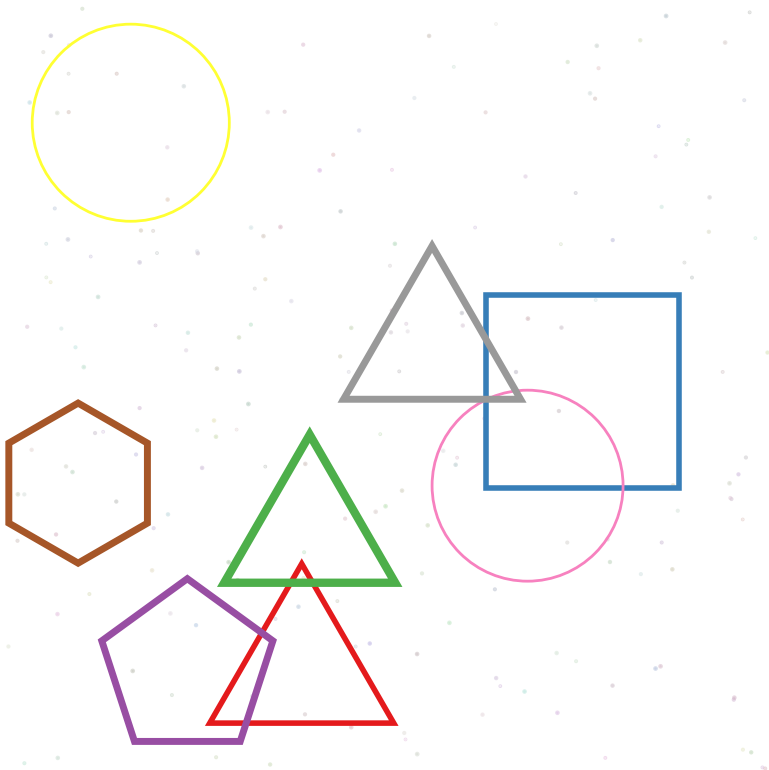[{"shape": "triangle", "thickness": 2, "radius": 0.69, "center": [0.392, 0.13]}, {"shape": "square", "thickness": 2, "radius": 0.63, "center": [0.757, 0.491]}, {"shape": "triangle", "thickness": 3, "radius": 0.64, "center": [0.402, 0.307]}, {"shape": "pentagon", "thickness": 2.5, "radius": 0.58, "center": [0.243, 0.132]}, {"shape": "circle", "thickness": 1, "radius": 0.64, "center": [0.17, 0.841]}, {"shape": "hexagon", "thickness": 2.5, "radius": 0.52, "center": [0.101, 0.373]}, {"shape": "circle", "thickness": 1, "radius": 0.62, "center": [0.685, 0.369]}, {"shape": "triangle", "thickness": 2.5, "radius": 0.66, "center": [0.561, 0.548]}]